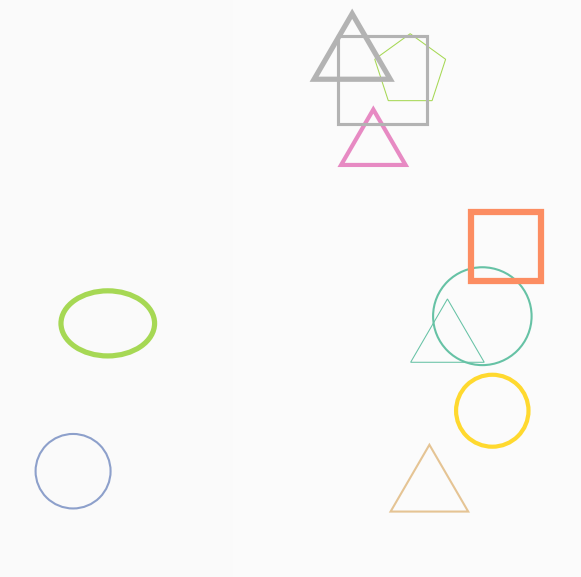[{"shape": "circle", "thickness": 1, "radius": 0.42, "center": [0.83, 0.452]}, {"shape": "triangle", "thickness": 0.5, "radius": 0.37, "center": [0.77, 0.408]}, {"shape": "square", "thickness": 3, "radius": 0.3, "center": [0.87, 0.572]}, {"shape": "circle", "thickness": 1, "radius": 0.32, "center": [0.126, 0.183]}, {"shape": "triangle", "thickness": 2, "radius": 0.32, "center": [0.642, 0.746]}, {"shape": "oval", "thickness": 2.5, "radius": 0.4, "center": [0.185, 0.439]}, {"shape": "pentagon", "thickness": 0.5, "radius": 0.32, "center": [0.706, 0.877]}, {"shape": "circle", "thickness": 2, "radius": 0.31, "center": [0.847, 0.288]}, {"shape": "triangle", "thickness": 1, "radius": 0.39, "center": [0.739, 0.152]}, {"shape": "triangle", "thickness": 2.5, "radius": 0.38, "center": [0.606, 0.9]}, {"shape": "square", "thickness": 1.5, "radius": 0.38, "center": [0.658, 0.861]}]